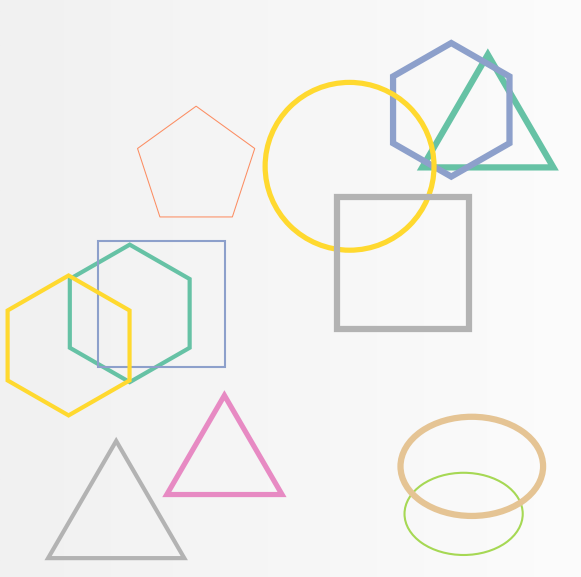[{"shape": "hexagon", "thickness": 2, "radius": 0.6, "center": [0.223, 0.456]}, {"shape": "triangle", "thickness": 3, "radius": 0.65, "center": [0.839, 0.774]}, {"shape": "pentagon", "thickness": 0.5, "radius": 0.53, "center": [0.337, 0.709]}, {"shape": "hexagon", "thickness": 3, "radius": 0.58, "center": [0.776, 0.809]}, {"shape": "square", "thickness": 1, "radius": 0.55, "center": [0.278, 0.473]}, {"shape": "triangle", "thickness": 2.5, "radius": 0.57, "center": [0.386, 0.2]}, {"shape": "oval", "thickness": 1, "radius": 0.51, "center": [0.798, 0.109]}, {"shape": "hexagon", "thickness": 2, "radius": 0.61, "center": [0.118, 0.401]}, {"shape": "circle", "thickness": 2.5, "radius": 0.73, "center": [0.601, 0.711]}, {"shape": "oval", "thickness": 3, "radius": 0.61, "center": [0.812, 0.192]}, {"shape": "square", "thickness": 3, "radius": 0.57, "center": [0.694, 0.543]}, {"shape": "triangle", "thickness": 2, "radius": 0.68, "center": [0.2, 0.1]}]